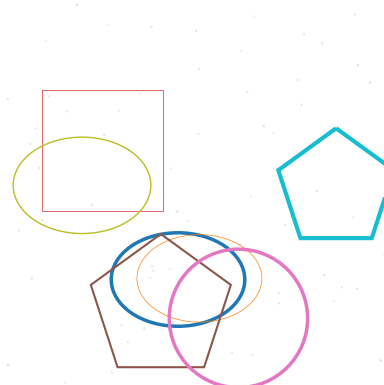[{"shape": "oval", "thickness": 2.5, "radius": 0.87, "center": [0.462, 0.274]}, {"shape": "oval", "thickness": 0.5, "radius": 0.81, "center": [0.518, 0.277]}, {"shape": "square", "thickness": 0.5, "radius": 0.78, "center": [0.267, 0.609]}, {"shape": "pentagon", "thickness": 1.5, "radius": 0.96, "center": [0.418, 0.201]}, {"shape": "circle", "thickness": 2.5, "radius": 0.9, "center": [0.619, 0.173]}, {"shape": "oval", "thickness": 1, "radius": 0.89, "center": [0.213, 0.519]}, {"shape": "pentagon", "thickness": 3, "radius": 0.79, "center": [0.873, 0.509]}]